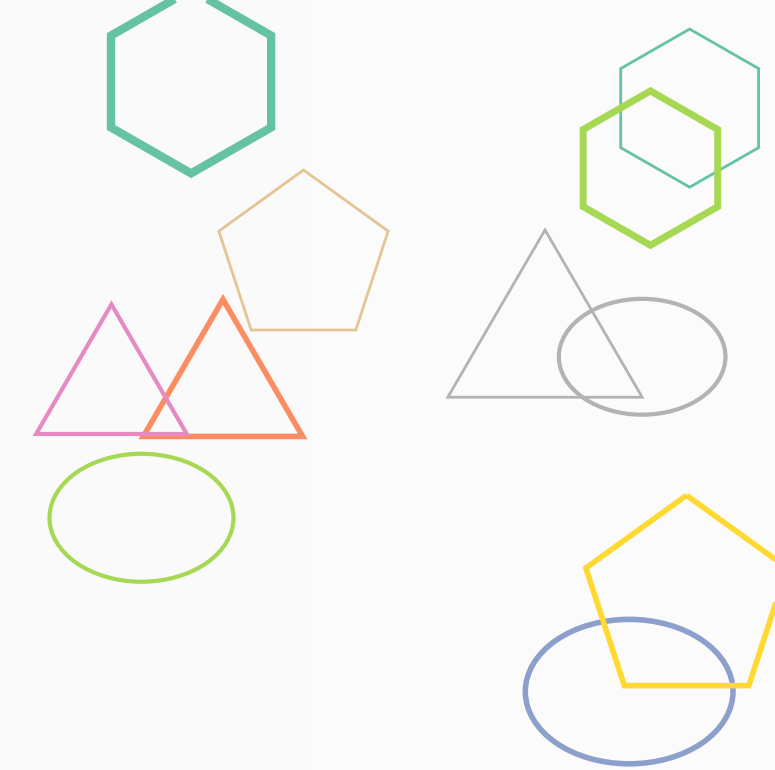[{"shape": "hexagon", "thickness": 3, "radius": 0.6, "center": [0.247, 0.894]}, {"shape": "hexagon", "thickness": 1, "radius": 0.51, "center": [0.89, 0.86]}, {"shape": "triangle", "thickness": 2, "radius": 0.59, "center": [0.288, 0.493]}, {"shape": "oval", "thickness": 2, "radius": 0.67, "center": [0.812, 0.102]}, {"shape": "triangle", "thickness": 1.5, "radius": 0.56, "center": [0.144, 0.493]}, {"shape": "oval", "thickness": 1.5, "radius": 0.59, "center": [0.183, 0.328]}, {"shape": "hexagon", "thickness": 2.5, "radius": 0.5, "center": [0.839, 0.782]}, {"shape": "pentagon", "thickness": 2, "radius": 0.68, "center": [0.886, 0.22]}, {"shape": "pentagon", "thickness": 1, "radius": 0.57, "center": [0.392, 0.664]}, {"shape": "oval", "thickness": 1.5, "radius": 0.54, "center": [0.829, 0.537]}, {"shape": "triangle", "thickness": 1, "radius": 0.72, "center": [0.703, 0.557]}]